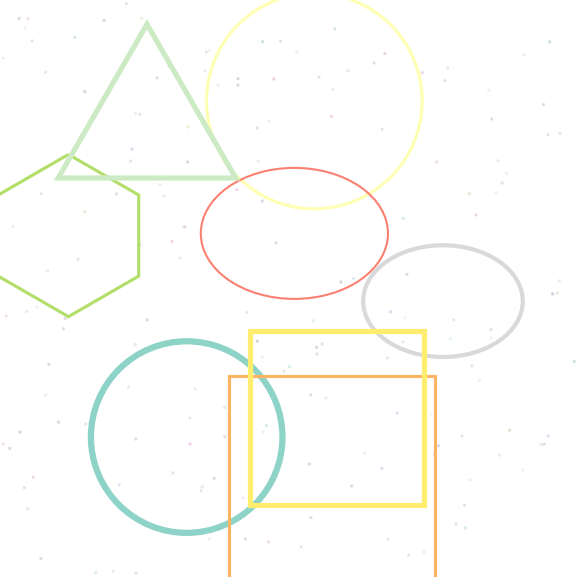[{"shape": "circle", "thickness": 3, "radius": 0.83, "center": [0.323, 0.242]}, {"shape": "circle", "thickness": 1.5, "radius": 0.93, "center": [0.544, 0.824]}, {"shape": "oval", "thickness": 1, "radius": 0.81, "center": [0.51, 0.595]}, {"shape": "square", "thickness": 1.5, "radius": 0.89, "center": [0.575, 0.171]}, {"shape": "hexagon", "thickness": 1.5, "radius": 0.7, "center": [0.119, 0.591]}, {"shape": "oval", "thickness": 2, "radius": 0.69, "center": [0.767, 0.478]}, {"shape": "triangle", "thickness": 2.5, "radius": 0.89, "center": [0.254, 0.78]}, {"shape": "square", "thickness": 2.5, "radius": 0.75, "center": [0.583, 0.276]}]